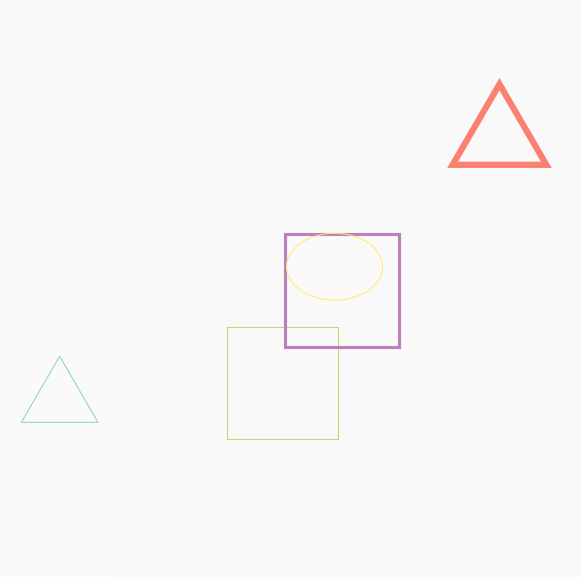[{"shape": "triangle", "thickness": 0.5, "radius": 0.38, "center": [0.103, 0.306]}, {"shape": "triangle", "thickness": 3, "radius": 0.47, "center": [0.859, 0.76]}, {"shape": "square", "thickness": 0.5, "radius": 0.48, "center": [0.486, 0.336]}, {"shape": "square", "thickness": 1.5, "radius": 0.49, "center": [0.588, 0.496]}, {"shape": "oval", "thickness": 0.5, "radius": 0.41, "center": [0.576, 0.537]}]